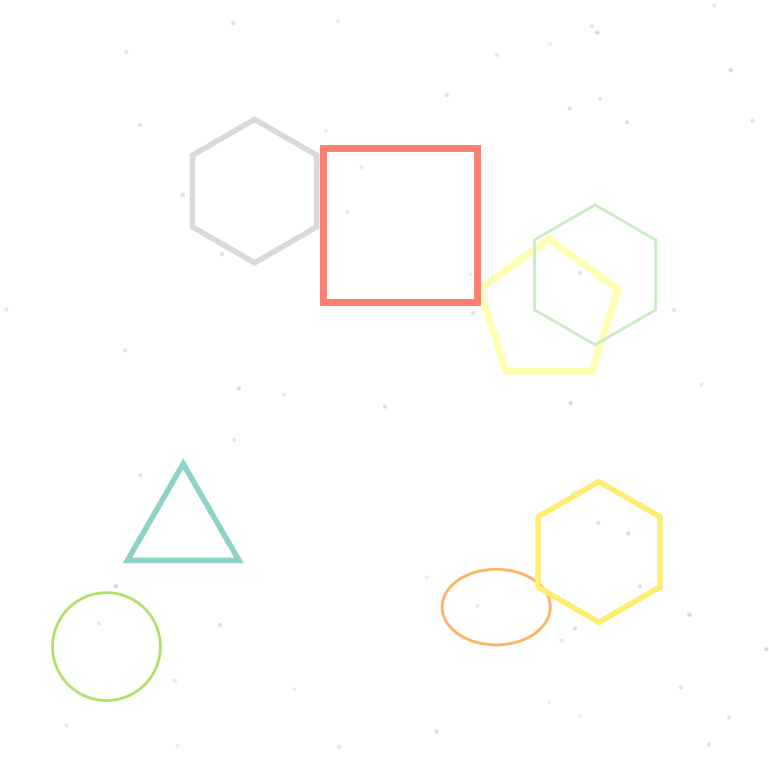[{"shape": "triangle", "thickness": 2, "radius": 0.42, "center": [0.238, 0.314]}, {"shape": "pentagon", "thickness": 2.5, "radius": 0.47, "center": [0.713, 0.595]}, {"shape": "square", "thickness": 2.5, "radius": 0.5, "center": [0.52, 0.708]}, {"shape": "oval", "thickness": 1, "radius": 0.35, "center": [0.644, 0.212]}, {"shape": "circle", "thickness": 1, "radius": 0.35, "center": [0.138, 0.16]}, {"shape": "hexagon", "thickness": 2, "radius": 0.47, "center": [0.331, 0.752]}, {"shape": "hexagon", "thickness": 1, "radius": 0.45, "center": [0.773, 0.643]}, {"shape": "hexagon", "thickness": 2, "radius": 0.46, "center": [0.778, 0.283]}]